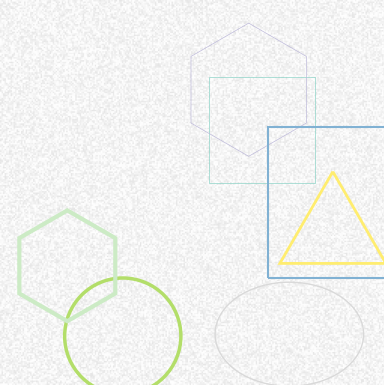[{"shape": "square", "thickness": 0.5, "radius": 0.69, "center": [0.681, 0.662]}, {"shape": "hexagon", "thickness": 0.5, "radius": 0.86, "center": [0.646, 0.767]}, {"shape": "square", "thickness": 1.5, "radius": 0.98, "center": [0.893, 0.474]}, {"shape": "circle", "thickness": 2.5, "radius": 0.75, "center": [0.319, 0.127]}, {"shape": "oval", "thickness": 1, "radius": 0.96, "center": [0.752, 0.132]}, {"shape": "hexagon", "thickness": 3, "radius": 0.72, "center": [0.175, 0.31]}, {"shape": "triangle", "thickness": 2, "radius": 0.79, "center": [0.865, 0.395]}]